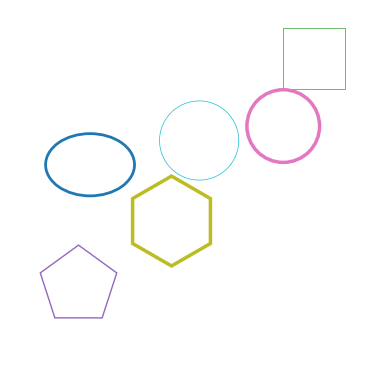[{"shape": "oval", "thickness": 2, "radius": 0.58, "center": [0.234, 0.572]}, {"shape": "square", "thickness": 0.5, "radius": 0.4, "center": [0.816, 0.848]}, {"shape": "pentagon", "thickness": 1, "radius": 0.52, "center": [0.204, 0.259]}, {"shape": "circle", "thickness": 2.5, "radius": 0.47, "center": [0.736, 0.673]}, {"shape": "hexagon", "thickness": 2.5, "radius": 0.58, "center": [0.446, 0.426]}, {"shape": "circle", "thickness": 0.5, "radius": 0.51, "center": [0.517, 0.635]}]